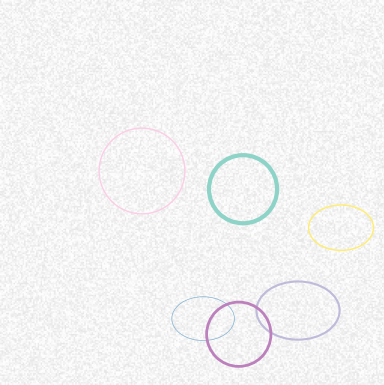[{"shape": "circle", "thickness": 3, "radius": 0.44, "center": [0.631, 0.509]}, {"shape": "oval", "thickness": 1.5, "radius": 0.54, "center": [0.774, 0.193]}, {"shape": "oval", "thickness": 0.5, "radius": 0.41, "center": [0.528, 0.172]}, {"shape": "circle", "thickness": 1, "radius": 0.56, "center": [0.369, 0.556]}, {"shape": "circle", "thickness": 2, "radius": 0.42, "center": [0.62, 0.132]}, {"shape": "oval", "thickness": 1, "radius": 0.42, "center": [0.886, 0.409]}]